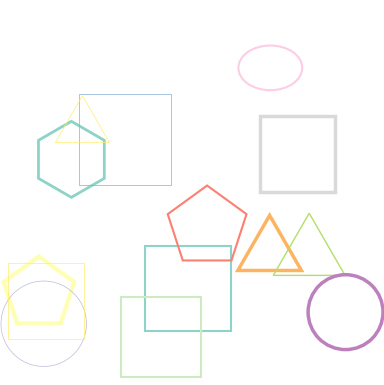[{"shape": "hexagon", "thickness": 2, "radius": 0.49, "center": [0.185, 0.586]}, {"shape": "square", "thickness": 1.5, "radius": 0.56, "center": [0.489, 0.251]}, {"shape": "pentagon", "thickness": 3, "radius": 0.48, "center": [0.101, 0.238]}, {"shape": "circle", "thickness": 0.5, "radius": 0.55, "center": [0.114, 0.159]}, {"shape": "pentagon", "thickness": 1.5, "radius": 0.54, "center": [0.538, 0.411]}, {"shape": "square", "thickness": 0.5, "radius": 0.59, "center": [0.325, 0.638]}, {"shape": "triangle", "thickness": 2.5, "radius": 0.48, "center": [0.7, 0.345]}, {"shape": "triangle", "thickness": 1, "radius": 0.54, "center": [0.803, 0.339]}, {"shape": "oval", "thickness": 1.5, "radius": 0.41, "center": [0.702, 0.824]}, {"shape": "square", "thickness": 2.5, "radius": 0.49, "center": [0.772, 0.6]}, {"shape": "circle", "thickness": 2.5, "radius": 0.49, "center": [0.898, 0.189]}, {"shape": "square", "thickness": 1.5, "radius": 0.52, "center": [0.418, 0.125]}, {"shape": "square", "thickness": 0.5, "radius": 0.5, "center": [0.119, 0.218]}, {"shape": "triangle", "thickness": 0.5, "radius": 0.41, "center": [0.214, 0.67]}]